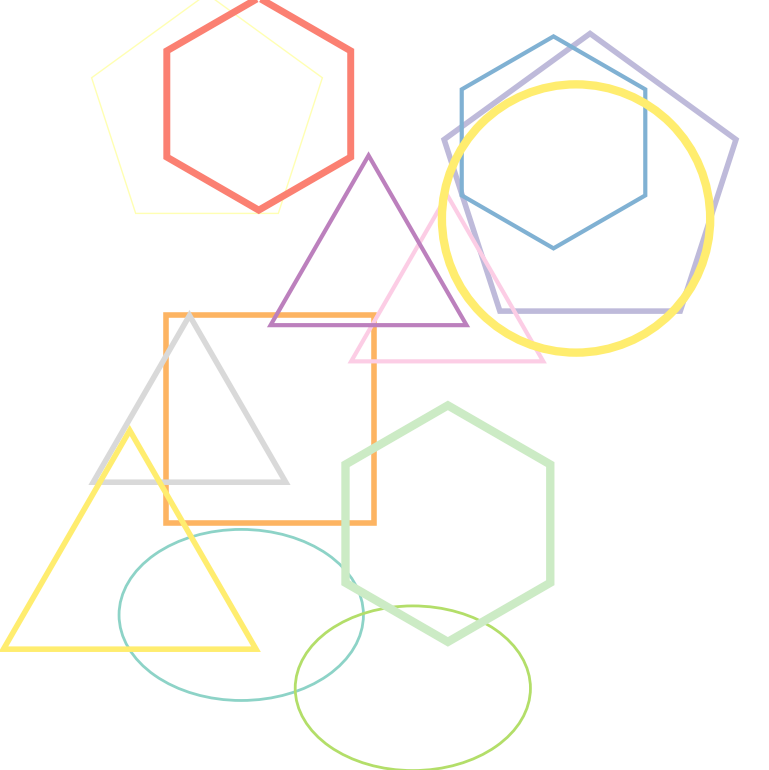[{"shape": "oval", "thickness": 1, "radius": 0.79, "center": [0.313, 0.201]}, {"shape": "pentagon", "thickness": 0.5, "radius": 0.79, "center": [0.269, 0.85]}, {"shape": "pentagon", "thickness": 2, "radius": 1.0, "center": [0.766, 0.757]}, {"shape": "hexagon", "thickness": 2.5, "radius": 0.69, "center": [0.336, 0.865]}, {"shape": "hexagon", "thickness": 1.5, "radius": 0.69, "center": [0.719, 0.815]}, {"shape": "square", "thickness": 2, "radius": 0.68, "center": [0.351, 0.456]}, {"shape": "oval", "thickness": 1, "radius": 0.76, "center": [0.536, 0.106]}, {"shape": "triangle", "thickness": 1.5, "radius": 0.72, "center": [0.581, 0.603]}, {"shape": "triangle", "thickness": 2, "radius": 0.72, "center": [0.246, 0.446]}, {"shape": "triangle", "thickness": 1.5, "radius": 0.73, "center": [0.479, 0.651]}, {"shape": "hexagon", "thickness": 3, "radius": 0.77, "center": [0.582, 0.32]}, {"shape": "triangle", "thickness": 2, "radius": 0.95, "center": [0.169, 0.252]}, {"shape": "circle", "thickness": 3, "radius": 0.87, "center": [0.748, 0.716]}]